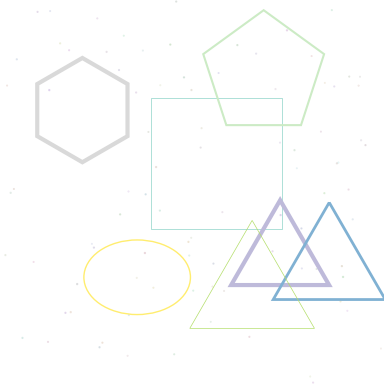[{"shape": "square", "thickness": 0.5, "radius": 0.85, "center": [0.562, 0.575]}, {"shape": "triangle", "thickness": 3, "radius": 0.73, "center": [0.728, 0.333]}, {"shape": "triangle", "thickness": 2, "radius": 0.84, "center": [0.855, 0.306]}, {"shape": "triangle", "thickness": 0.5, "radius": 0.93, "center": [0.655, 0.241]}, {"shape": "hexagon", "thickness": 3, "radius": 0.68, "center": [0.214, 0.714]}, {"shape": "pentagon", "thickness": 1.5, "radius": 0.82, "center": [0.685, 0.808]}, {"shape": "oval", "thickness": 1, "radius": 0.69, "center": [0.356, 0.28]}]